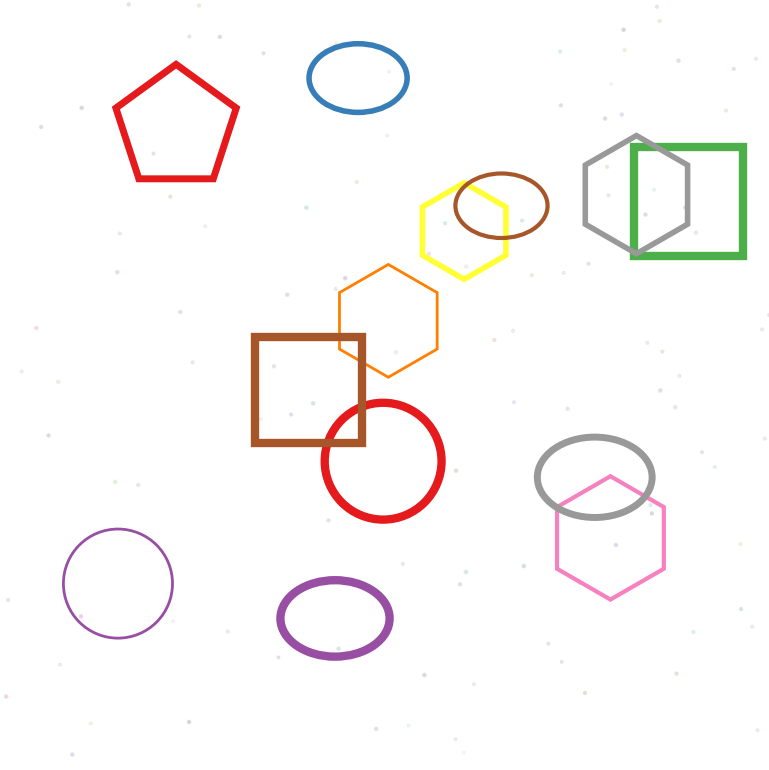[{"shape": "circle", "thickness": 3, "radius": 0.38, "center": [0.498, 0.401]}, {"shape": "pentagon", "thickness": 2.5, "radius": 0.41, "center": [0.229, 0.834]}, {"shape": "oval", "thickness": 2, "radius": 0.32, "center": [0.465, 0.899]}, {"shape": "square", "thickness": 3, "radius": 0.35, "center": [0.894, 0.739]}, {"shape": "circle", "thickness": 1, "radius": 0.35, "center": [0.153, 0.242]}, {"shape": "oval", "thickness": 3, "radius": 0.35, "center": [0.435, 0.197]}, {"shape": "hexagon", "thickness": 1, "radius": 0.37, "center": [0.504, 0.583]}, {"shape": "hexagon", "thickness": 2, "radius": 0.31, "center": [0.603, 0.7]}, {"shape": "oval", "thickness": 1.5, "radius": 0.3, "center": [0.651, 0.733]}, {"shape": "square", "thickness": 3, "radius": 0.34, "center": [0.401, 0.494]}, {"shape": "hexagon", "thickness": 1.5, "radius": 0.4, "center": [0.793, 0.301]}, {"shape": "hexagon", "thickness": 2, "radius": 0.38, "center": [0.827, 0.747]}, {"shape": "oval", "thickness": 2.5, "radius": 0.37, "center": [0.772, 0.38]}]